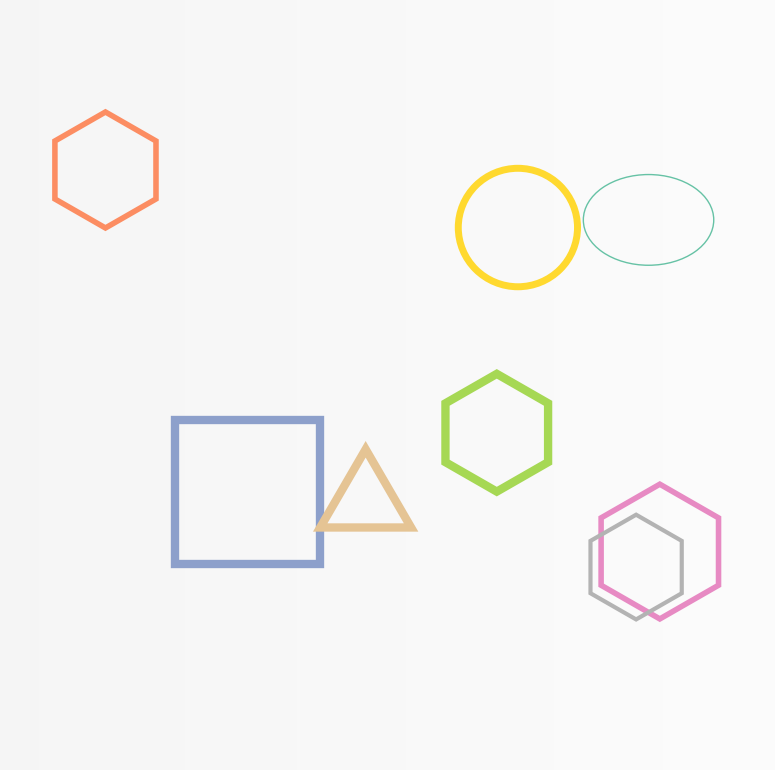[{"shape": "oval", "thickness": 0.5, "radius": 0.42, "center": [0.837, 0.714]}, {"shape": "hexagon", "thickness": 2, "radius": 0.38, "center": [0.136, 0.779]}, {"shape": "square", "thickness": 3, "radius": 0.47, "center": [0.32, 0.361]}, {"shape": "hexagon", "thickness": 2, "radius": 0.44, "center": [0.851, 0.284]}, {"shape": "hexagon", "thickness": 3, "radius": 0.38, "center": [0.641, 0.438]}, {"shape": "circle", "thickness": 2.5, "radius": 0.38, "center": [0.668, 0.705]}, {"shape": "triangle", "thickness": 3, "radius": 0.34, "center": [0.472, 0.349]}, {"shape": "hexagon", "thickness": 1.5, "radius": 0.34, "center": [0.821, 0.264]}]